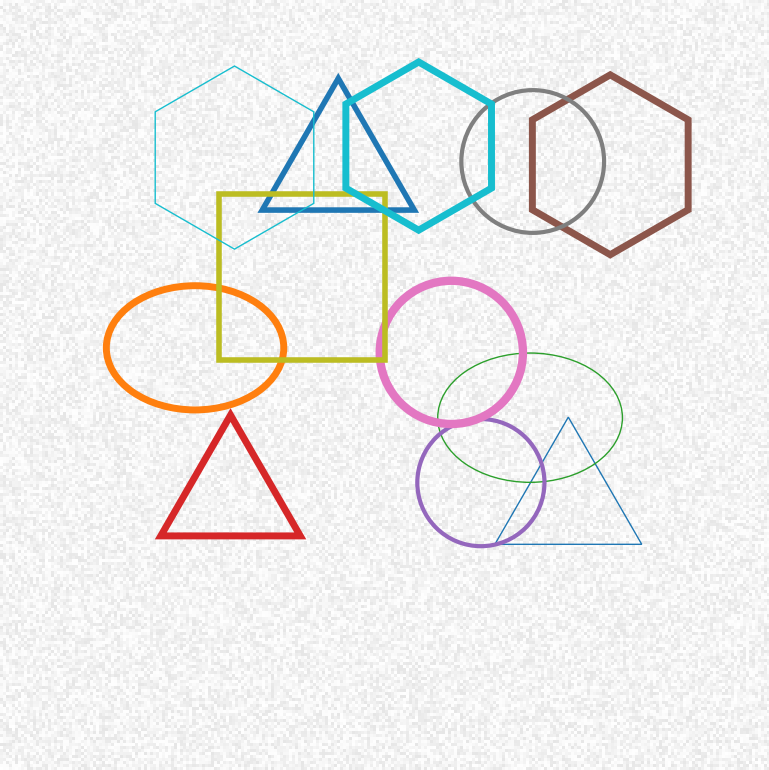[{"shape": "triangle", "thickness": 2, "radius": 0.57, "center": [0.439, 0.784]}, {"shape": "triangle", "thickness": 0.5, "radius": 0.55, "center": [0.738, 0.348]}, {"shape": "oval", "thickness": 2.5, "radius": 0.58, "center": [0.253, 0.548]}, {"shape": "oval", "thickness": 0.5, "radius": 0.6, "center": [0.688, 0.458]}, {"shape": "triangle", "thickness": 2.5, "radius": 0.52, "center": [0.299, 0.356]}, {"shape": "circle", "thickness": 1.5, "radius": 0.41, "center": [0.625, 0.373]}, {"shape": "hexagon", "thickness": 2.5, "radius": 0.58, "center": [0.793, 0.786]}, {"shape": "circle", "thickness": 3, "radius": 0.46, "center": [0.586, 0.542]}, {"shape": "circle", "thickness": 1.5, "radius": 0.46, "center": [0.692, 0.79]}, {"shape": "square", "thickness": 2, "radius": 0.54, "center": [0.392, 0.64]}, {"shape": "hexagon", "thickness": 2.5, "radius": 0.55, "center": [0.544, 0.81]}, {"shape": "hexagon", "thickness": 0.5, "radius": 0.59, "center": [0.305, 0.795]}]